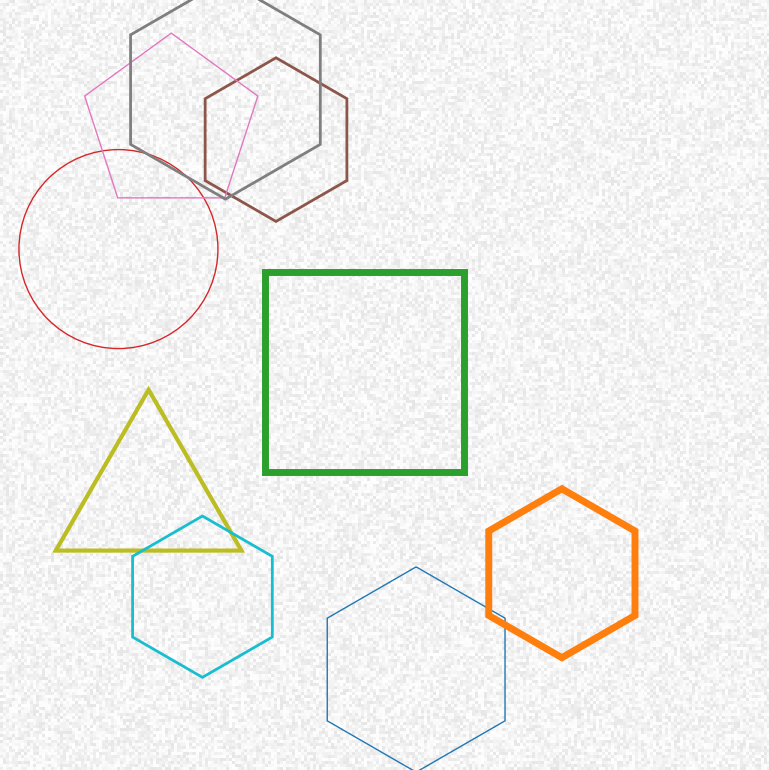[{"shape": "hexagon", "thickness": 0.5, "radius": 0.67, "center": [0.54, 0.131]}, {"shape": "hexagon", "thickness": 2.5, "radius": 0.55, "center": [0.73, 0.256]}, {"shape": "square", "thickness": 2.5, "radius": 0.65, "center": [0.473, 0.517]}, {"shape": "circle", "thickness": 0.5, "radius": 0.65, "center": [0.154, 0.677]}, {"shape": "hexagon", "thickness": 1, "radius": 0.53, "center": [0.358, 0.819]}, {"shape": "pentagon", "thickness": 0.5, "radius": 0.59, "center": [0.222, 0.839]}, {"shape": "hexagon", "thickness": 1, "radius": 0.71, "center": [0.293, 0.884]}, {"shape": "triangle", "thickness": 1.5, "radius": 0.7, "center": [0.193, 0.355]}, {"shape": "hexagon", "thickness": 1, "radius": 0.52, "center": [0.263, 0.225]}]